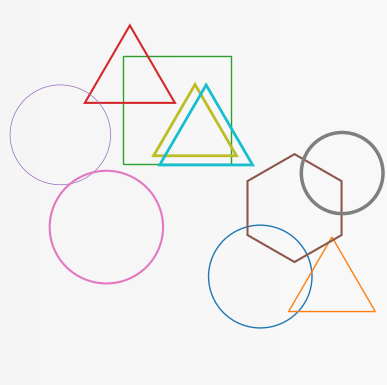[{"shape": "circle", "thickness": 1, "radius": 0.67, "center": [0.672, 0.282]}, {"shape": "triangle", "thickness": 1, "radius": 0.65, "center": [0.857, 0.255]}, {"shape": "square", "thickness": 1, "radius": 0.7, "center": [0.456, 0.714]}, {"shape": "triangle", "thickness": 1.5, "radius": 0.67, "center": [0.335, 0.8]}, {"shape": "circle", "thickness": 0.5, "radius": 0.65, "center": [0.156, 0.65]}, {"shape": "hexagon", "thickness": 1.5, "radius": 0.7, "center": [0.76, 0.46]}, {"shape": "circle", "thickness": 1.5, "radius": 0.73, "center": [0.275, 0.41]}, {"shape": "circle", "thickness": 2.5, "radius": 0.53, "center": [0.883, 0.55]}, {"shape": "triangle", "thickness": 2, "radius": 0.62, "center": [0.503, 0.657]}, {"shape": "triangle", "thickness": 2, "radius": 0.69, "center": [0.532, 0.641]}]